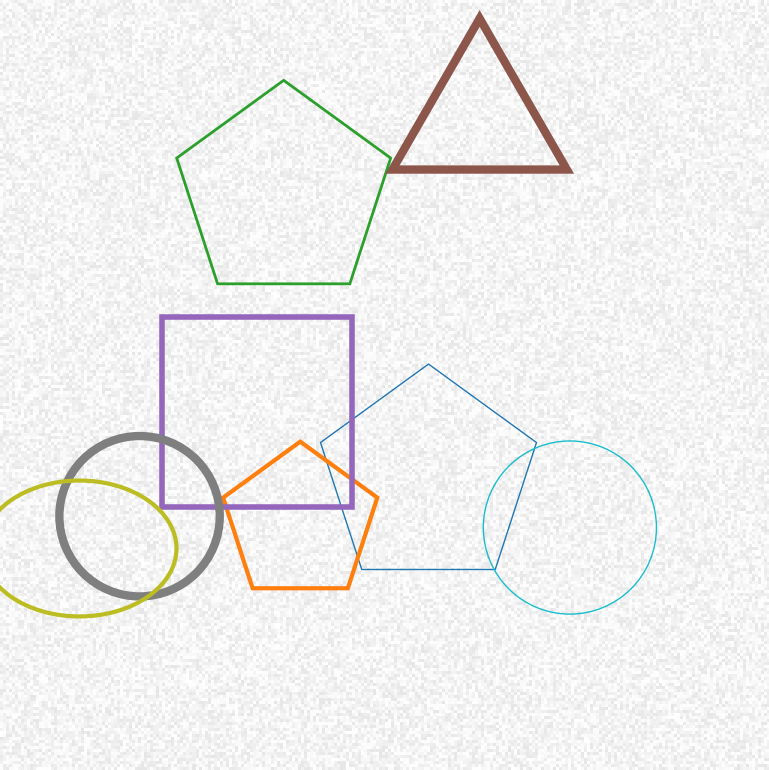[{"shape": "pentagon", "thickness": 0.5, "radius": 0.74, "center": [0.556, 0.38]}, {"shape": "pentagon", "thickness": 1.5, "radius": 0.53, "center": [0.39, 0.321]}, {"shape": "pentagon", "thickness": 1, "radius": 0.73, "center": [0.368, 0.75]}, {"shape": "square", "thickness": 2, "radius": 0.62, "center": [0.334, 0.465]}, {"shape": "triangle", "thickness": 3, "radius": 0.65, "center": [0.623, 0.845]}, {"shape": "circle", "thickness": 3, "radius": 0.52, "center": [0.181, 0.33]}, {"shape": "oval", "thickness": 1.5, "radius": 0.63, "center": [0.103, 0.288]}, {"shape": "circle", "thickness": 0.5, "radius": 0.56, "center": [0.74, 0.315]}]